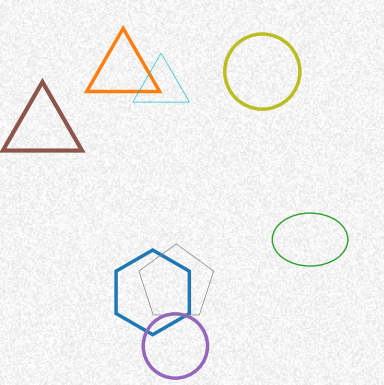[{"shape": "hexagon", "thickness": 2.5, "radius": 0.55, "center": [0.397, 0.241]}, {"shape": "triangle", "thickness": 2.5, "radius": 0.55, "center": [0.32, 0.817]}, {"shape": "oval", "thickness": 1, "radius": 0.49, "center": [0.805, 0.378]}, {"shape": "circle", "thickness": 2.5, "radius": 0.42, "center": [0.456, 0.101]}, {"shape": "triangle", "thickness": 3, "radius": 0.59, "center": [0.11, 0.668]}, {"shape": "pentagon", "thickness": 0.5, "radius": 0.51, "center": [0.458, 0.265]}, {"shape": "circle", "thickness": 2.5, "radius": 0.49, "center": [0.681, 0.814]}, {"shape": "triangle", "thickness": 0.5, "radius": 0.42, "center": [0.418, 0.777]}]